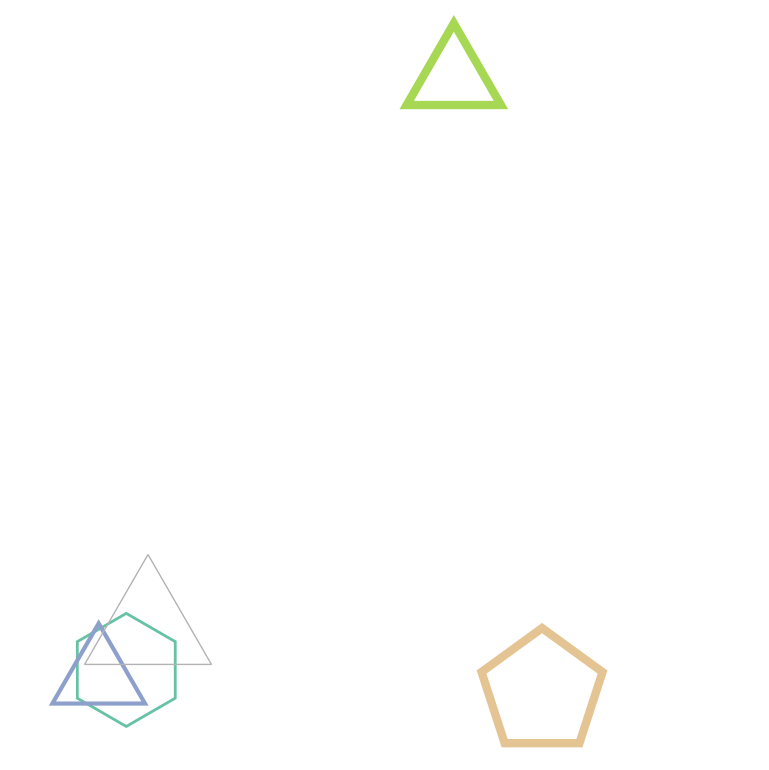[{"shape": "hexagon", "thickness": 1, "radius": 0.37, "center": [0.164, 0.13]}, {"shape": "triangle", "thickness": 1.5, "radius": 0.35, "center": [0.128, 0.121]}, {"shape": "triangle", "thickness": 3, "radius": 0.35, "center": [0.589, 0.899]}, {"shape": "pentagon", "thickness": 3, "radius": 0.41, "center": [0.704, 0.102]}, {"shape": "triangle", "thickness": 0.5, "radius": 0.48, "center": [0.192, 0.185]}]